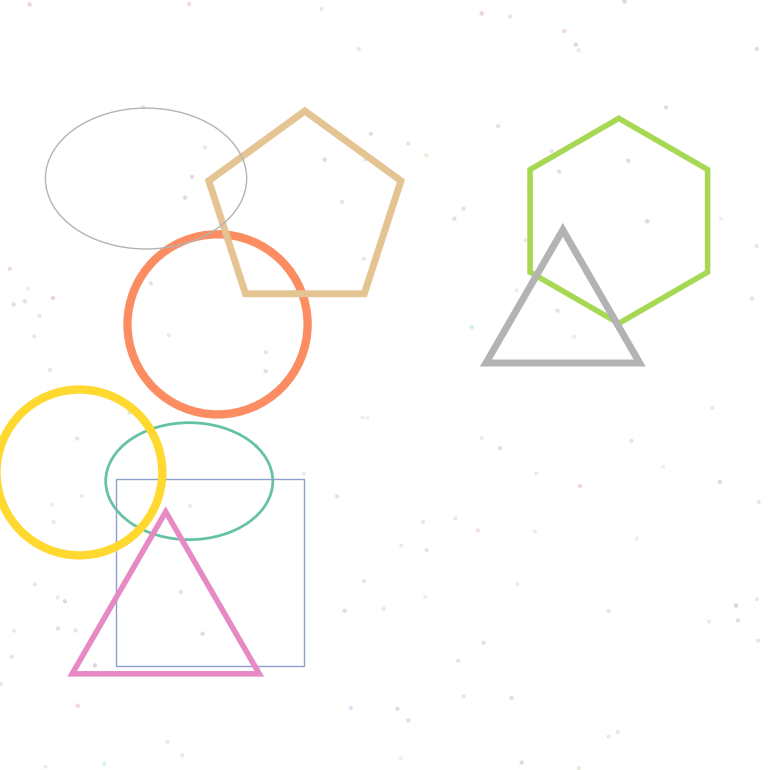[{"shape": "oval", "thickness": 1, "radius": 0.54, "center": [0.246, 0.375]}, {"shape": "circle", "thickness": 3, "radius": 0.58, "center": [0.283, 0.579]}, {"shape": "square", "thickness": 0.5, "radius": 0.61, "center": [0.273, 0.257]}, {"shape": "triangle", "thickness": 2, "radius": 0.7, "center": [0.215, 0.195]}, {"shape": "hexagon", "thickness": 2, "radius": 0.67, "center": [0.804, 0.713]}, {"shape": "circle", "thickness": 3, "radius": 0.54, "center": [0.103, 0.386]}, {"shape": "pentagon", "thickness": 2.5, "radius": 0.66, "center": [0.396, 0.725]}, {"shape": "oval", "thickness": 0.5, "radius": 0.65, "center": [0.19, 0.768]}, {"shape": "triangle", "thickness": 2.5, "radius": 0.58, "center": [0.731, 0.586]}]